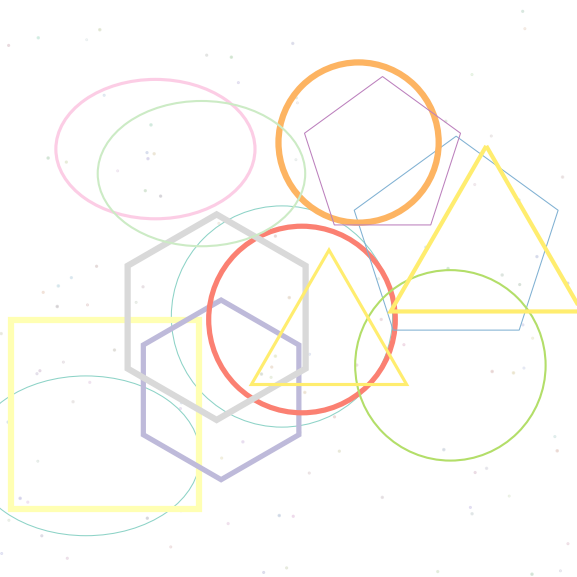[{"shape": "circle", "thickness": 0.5, "radius": 0.96, "center": [0.488, 0.451]}, {"shape": "oval", "thickness": 0.5, "radius": 0.99, "center": [0.149, 0.21]}, {"shape": "square", "thickness": 3, "radius": 0.82, "center": [0.182, 0.281]}, {"shape": "hexagon", "thickness": 2.5, "radius": 0.78, "center": [0.383, 0.324]}, {"shape": "circle", "thickness": 2.5, "radius": 0.81, "center": [0.523, 0.446]}, {"shape": "pentagon", "thickness": 0.5, "radius": 0.93, "center": [0.79, 0.578]}, {"shape": "circle", "thickness": 3, "radius": 0.69, "center": [0.621, 0.752]}, {"shape": "circle", "thickness": 1, "radius": 0.82, "center": [0.78, 0.366]}, {"shape": "oval", "thickness": 1.5, "radius": 0.86, "center": [0.269, 0.741]}, {"shape": "hexagon", "thickness": 3, "radius": 0.89, "center": [0.375, 0.45]}, {"shape": "pentagon", "thickness": 0.5, "radius": 0.71, "center": [0.662, 0.725]}, {"shape": "oval", "thickness": 1, "radius": 0.9, "center": [0.349, 0.699]}, {"shape": "triangle", "thickness": 1.5, "radius": 0.78, "center": [0.57, 0.411]}, {"shape": "triangle", "thickness": 2, "radius": 0.96, "center": [0.842, 0.555]}]